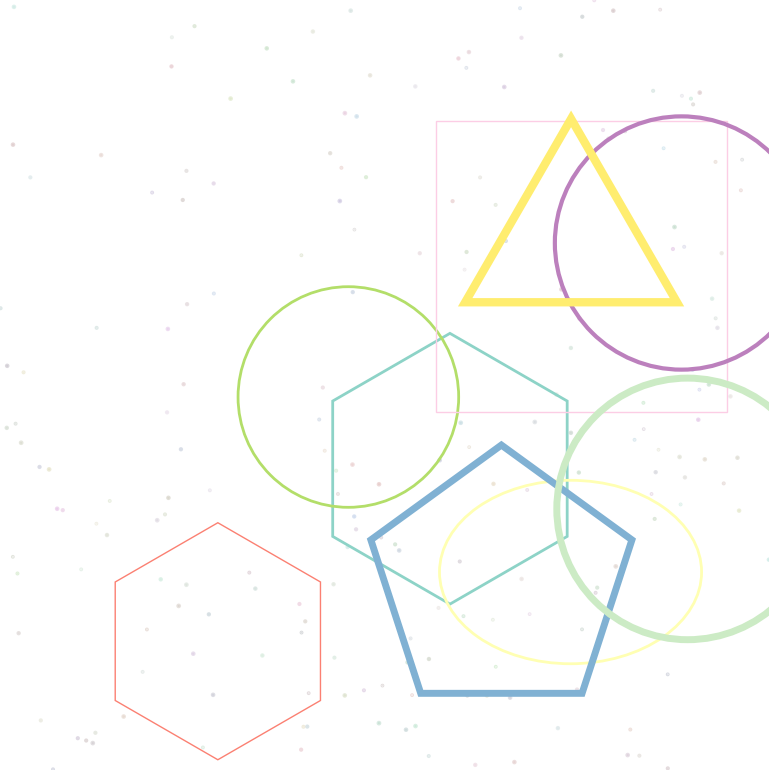[{"shape": "hexagon", "thickness": 1, "radius": 0.88, "center": [0.584, 0.391]}, {"shape": "oval", "thickness": 1, "radius": 0.85, "center": [0.741, 0.257]}, {"shape": "hexagon", "thickness": 0.5, "radius": 0.77, "center": [0.283, 0.167]}, {"shape": "pentagon", "thickness": 2.5, "radius": 0.89, "center": [0.651, 0.244]}, {"shape": "circle", "thickness": 1, "radius": 0.72, "center": [0.452, 0.484]}, {"shape": "square", "thickness": 0.5, "radius": 0.94, "center": [0.755, 0.654]}, {"shape": "circle", "thickness": 1.5, "radius": 0.82, "center": [0.885, 0.684]}, {"shape": "circle", "thickness": 2.5, "radius": 0.85, "center": [0.893, 0.339]}, {"shape": "triangle", "thickness": 3, "radius": 0.79, "center": [0.742, 0.687]}]